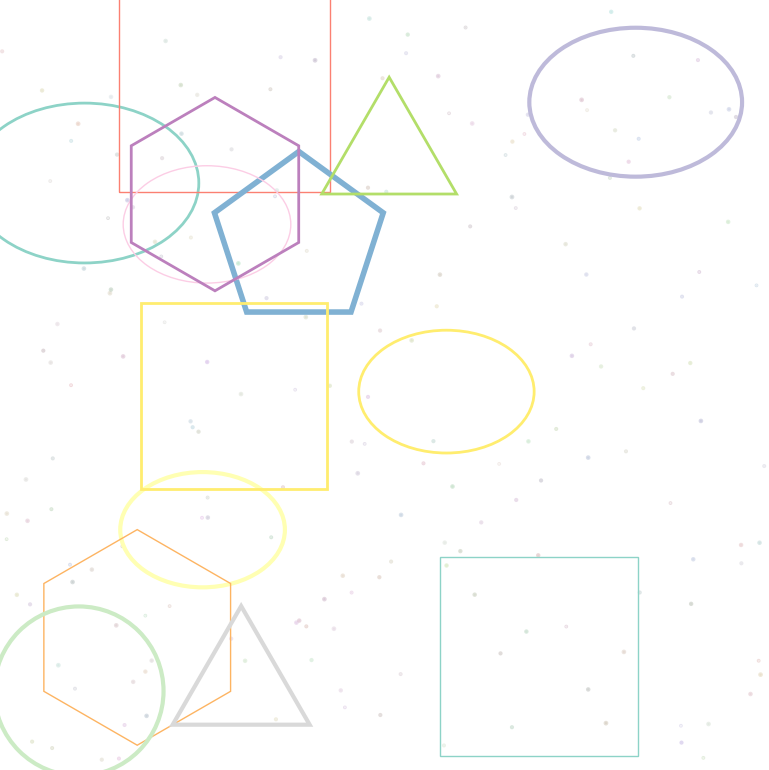[{"shape": "oval", "thickness": 1, "radius": 0.74, "center": [0.11, 0.762]}, {"shape": "square", "thickness": 0.5, "radius": 0.65, "center": [0.7, 0.148]}, {"shape": "oval", "thickness": 1.5, "radius": 0.53, "center": [0.263, 0.312]}, {"shape": "oval", "thickness": 1.5, "radius": 0.69, "center": [0.826, 0.867]}, {"shape": "square", "thickness": 0.5, "radius": 0.68, "center": [0.292, 0.887]}, {"shape": "pentagon", "thickness": 2, "radius": 0.58, "center": [0.388, 0.688]}, {"shape": "hexagon", "thickness": 0.5, "radius": 0.7, "center": [0.178, 0.172]}, {"shape": "triangle", "thickness": 1, "radius": 0.51, "center": [0.505, 0.799]}, {"shape": "oval", "thickness": 0.5, "radius": 0.54, "center": [0.269, 0.709]}, {"shape": "triangle", "thickness": 1.5, "radius": 0.51, "center": [0.313, 0.11]}, {"shape": "hexagon", "thickness": 1, "radius": 0.63, "center": [0.279, 0.748]}, {"shape": "circle", "thickness": 1.5, "radius": 0.55, "center": [0.102, 0.102]}, {"shape": "oval", "thickness": 1, "radius": 0.57, "center": [0.58, 0.491]}, {"shape": "square", "thickness": 1, "radius": 0.6, "center": [0.304, 0.485]}]